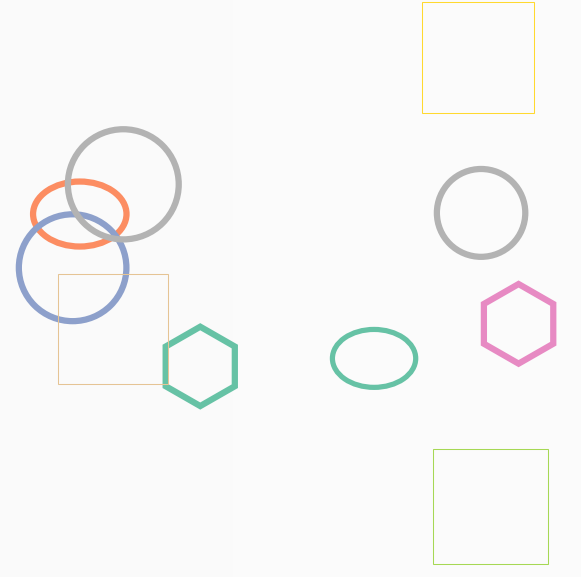[{"shape": "hexagon", "thickness": 3, "radius": 0.34, "center": [0.345, 0.365]}, {"shape": "oval", "thickness": 2.5, "radius": 0.36, "center": [0.644, 0.379]}, {"shape": "oval", "thickness": 3, "radius": 0.4, "center": [0.137, 0.629]}, {"shape": "circle", "thickness": 3, "radius": 0.46, "center": [0.125, 0.536]}, {"shape": "hexagon", "thickness": 3, "radius": 0.34, "center": [0.892, 0.438]}, {"shape": "square", "thickness": 0.5, "radius": 0.5, "center": [0.843, 0.122]}, {"shape": "square", "thickness": 0.5, "radius": 0.48, "center": [0.823, 0.899]}, {"shape": "square", "thickness": 0.5, "radius": 0.47, "center": [0.194, 0.429]}, {"shape": "circle", "thickness": 3, "radius": 0.38, "center": [0.828, 0.63]}, {"shape": "circle", "thickness": 3, "radius": 0.48, "center": [0.212, 0.68]}]